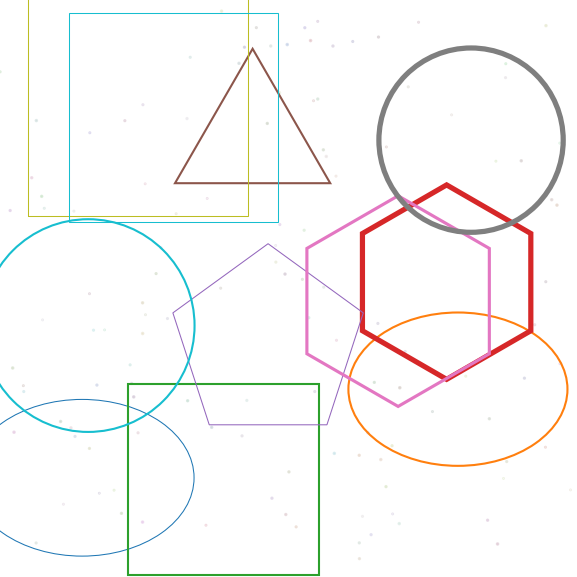[{"shape": "oval", "thickness": 0.5, "radius": 0.97, "center": [0.142, 0.172]}, {"shape": "oval", "thickness": 1, "radius": 0.95, "center": [0.793, 0.325]}, {"shape": "square", "thickness": 1, "radius": 0.83, "center": [0.387, 0.168]}, {"shape": "hexagon", "thickness": 2.5, "radius": 0.84, "center": [0.773, 0.511]}, {"shape": "pentagon", "thickness": 0.5, "radius": 0.87, "center": [0.464, 0.404]}, {"shape": "triangle", "thickness": 1, "radius": 0.78, "center": [0.437, 0.759]}, {"shape": "hexagon", "thickness": 1.5, "radius": 0.91, "center": [0.689, 0.478]}, {"shape": "circle", "thickness": 2.5, "radius": 0.8, "center": [0.816, 0.756]}, {"shape": "square", "thickness": 0.5, "radius": 0.95, "center": [0.239, 0.815]}, {"shape": "circle", "thickness": 1, "radius": 0.92, "center": [0.153, 0.435]}, {"shape": "square", "thickness": 0.5, "radius": 0.91, "center": [0.301, 0.796]}]